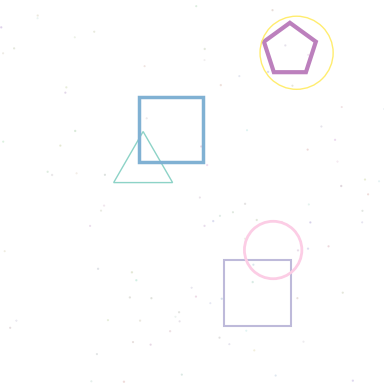[{"shape": "triangle", "thickness": 1, "radius": 0.44, "center": [0.372, 0.57]}, {"shape": "square", "thickness": 1.5, "radius": 0.43, "center": [0.669, 0.239]}, {"shape": "square", "thickness": 2.5, "radius": 0.42, "center": [0.444, 0.664]}, {"shape": "circle", "thickness": 2, "radius": 0.37, "center": [0.709, 0.351]}, {"shape": "pentagon", "thickness": 3, "radius": 0.35, "center": [0.753, 0.87]}, {"shape": "circle", "thickness": 1, "radius": 0.47, "center": [0.77, 0.863]}]